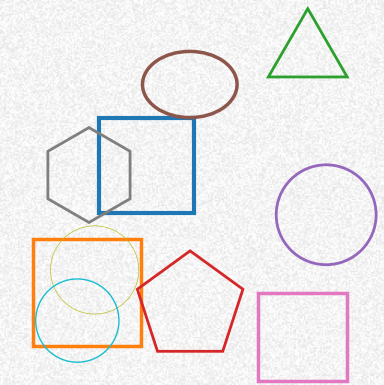[{"shape": "square", "thickness": 3, "radius": 0.62, "center": [0.379, 0.571]}, {"shape": "square", "thickness": 2.5, "radius": 0.7, "center": [0.226, 0.24]}, {"shape": "triangle", "thickness": 2, "radius": 0.59, "center": [0.799, 0.859]}, {"shape": "pentagon", "thickness": 2, "radius": 0.72, "center": [0.494, 0.204]}, {"shape": "circle", "thickness": 2, "radius": 0.65, "center": [0.847, 0.442]}, {"shape": "oval", "thickness": 2.5, "radius": 0.61, "center": [0.493, 0.781]}, {"shape": "square", "thickness": 2.5, "radius": 0.57, "center": [0.786, 0.124]}, {"shape": "hexagon", "thickness": 2, "radius": 0.62, "center": [0.231, 0.545]}, {"shape": "circle", "thickness": 0.5, "radius": 0.57, "center": [0.246, 0.299]}, {"shape": "circle", "thickness": 1, "radius": 0.54, "center": [0.201, 0.167]}]